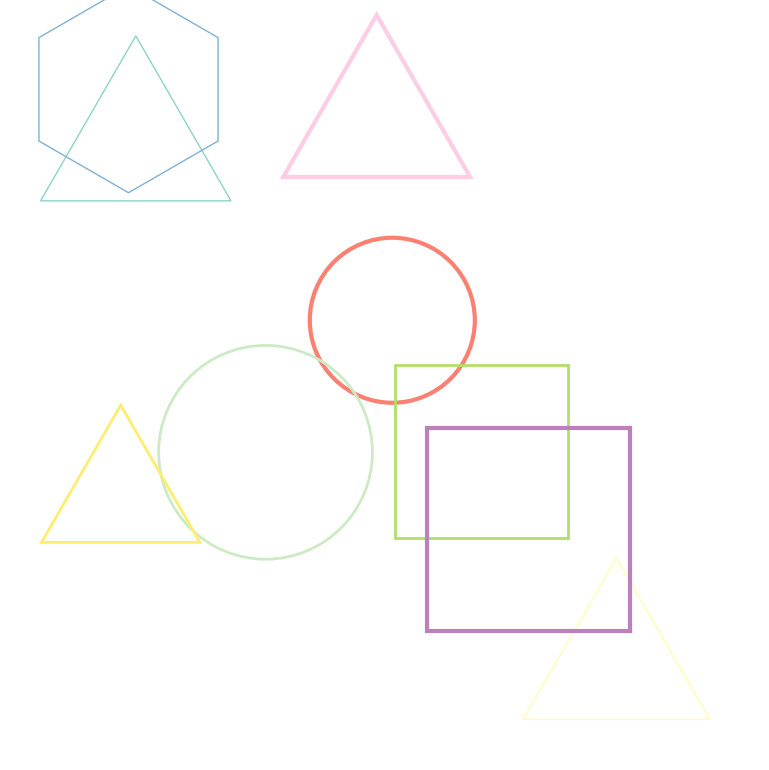[{"shape": "triangle", "thickness": 0.5, "radius": 0.71, "center": [0.176, 0.811]}, {"shape": "triangle", "thickness": 0.5, "radius": 0.7, "center": [0.801, 0.136]}, {"shape": "circle", "thickness": 1.5, "radius": 0.54, "center": [0.509, 0.584]}, {"shape": "hexagon", "thickness": 0.5, "radius": 0.67, "center": [0.167, 0.884]}, {"shape": "square", "thickness": 1, "radius": 0.56, "center": [0.625, 0.414]}, {"shape": "triangle", "thickness": 1.5, "radius": 0.7, "center": [0.489, 0.84]}, {"shape": "square", "thickness": 1.5, "radius": 0.66, "center": [0.686, 0.313]}, {"shape": "circle", "thickness": 1, "radius": 0.69, "center": [0.345, 0.413]}, {"shape": "triangle", "thickness": 1, "radius": 0.59, "center": [0.157, 0.355]}]